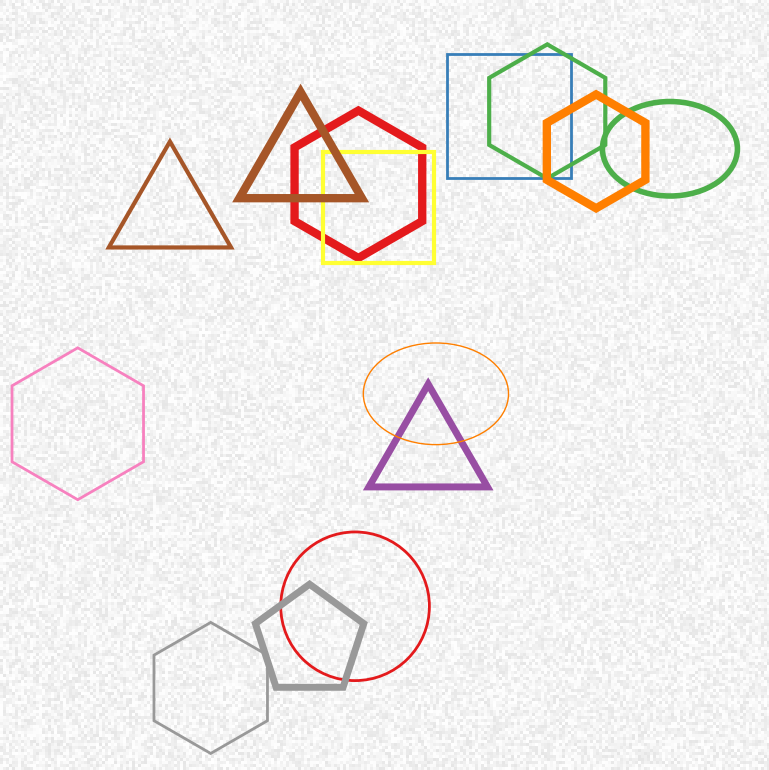[{"shape": "hexagon", "thickness": 3, "radius": 0.48, "center": [0.465, 0.761]}, {"shape": "circle", "thickness": 1, "radius": 0.48, "center": [0.461, 0.213]}, {"shape": "square", "thickness": 1, "radius": 0.4, "center": [0.661, 0.849]}, {"shape": "oval", "thickness": 2, "radius": 0.44, "center": [0.87, 0.807]}, {"shape": "hexagon", "thickness": 1.5, "radius": 0.44, "center": [0.711, 0.855]}, {"shape": "triangle", "thickness": 2.5, "radius": 0.44, "center": [0.556, 0.412]}, {"shape": "hexagon", "thickness": 3, "radius": 0.37, "center": [0.774, 0.803]}, {"shape": "oval", "thickness": 0.5, "radius": 0.47, "center": [0.566, 0.489]}, {"shape": "square", "thickness": 1.5, "radius": 0.36, "center": [0.492, 0.731]}, {"shape": "triangle", "thickness": 3, "radius": 0.46, "center": [0.39, 0.789]}, {"shape": "triangle", "thickness": 1.5, "radius": 0.46, "center": [0.221, 0.724]}, {"shape": "hexagon", "thickness": 1, "radius": 0.49, "center": [0.101, 0.45]}, {"shape": "pentagon", "thickness": 2.5, "radius": 0.37, "center": [0.402, 0.167]}, {"shape": "hexagon", "thickness": 1, "radius": 0.43, "center": [0.274, 0.107]}]